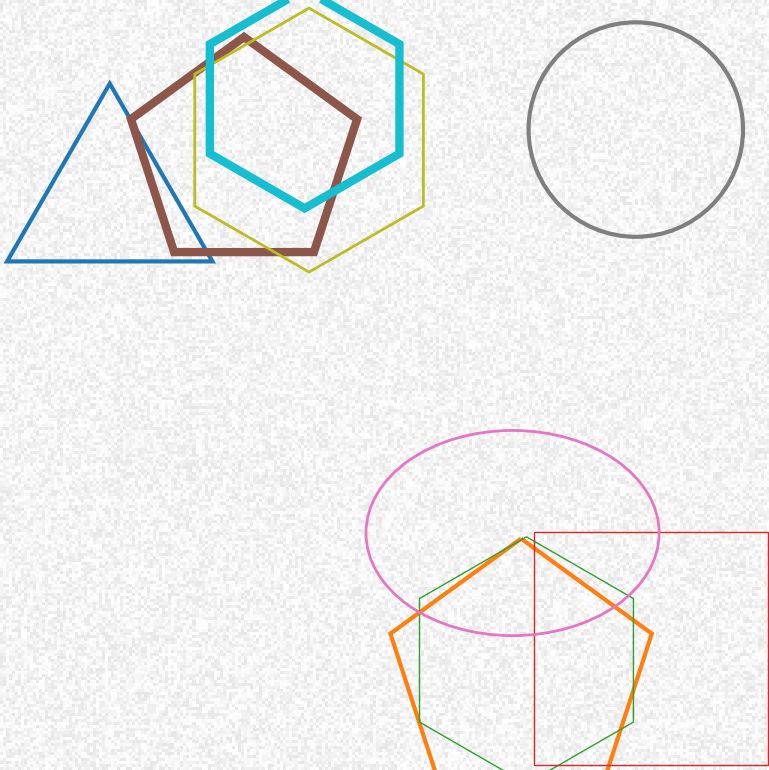[{"shape": "triangle", "thickness": 1.5, "radius": 0.77, "center": [0.143, 0.737]}, {"shape": "pentagon", "thickness": 1.5, "radius": 0.89, "center": [0.677, 0.122]}, {"shape": "hexagon", "thickness": 0.5, "radius": 0.8, "center": [0.684, 0.142]}, {"shape": "square", "thickness": 0.5, "radius": 0.76, "center": [0.845, 0.158]}, {"shape": "pentagon", "thickness": 3, "radius": 0.77, "center": [0.317, 0.798]}, {"shape": "oval", "thickness": 1, "radius": 0.95, "center": [0.666, 0.308]}, {"shape": "circle", "thickness": 1.5, "radius": 0.7, "center": [0.826, 0.832]}, {"shape": "hexagon", "thickness": 1, "radius": 0.86, "center": [0.401, 0.818]}, {"shape": "hexagon", "thickness": 3, "radius": 0.71, "center": [0.396, 0.872]}]